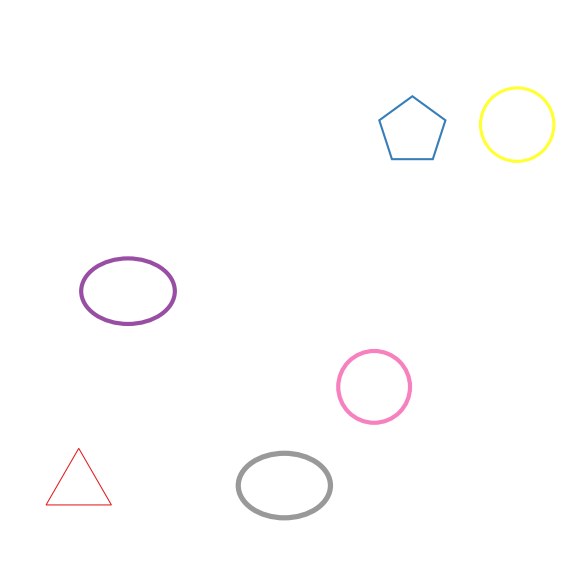[{"shape": "triangle", "thickness": 0.5, "radius": 0.33, "center": [0.136, 0.157]}, {"shape": "pentagon", "thickness": 1, "radius": 0.3, "center": [0.714, 0.772]}, {"shape": "oval", "thickness": 2, "radius": 0.41, "center": [0.222, 0.495]}, {"shape": "circle", "thickness": 1.5, "radius": 0.32, "center": [0.896, 0.783]}, {"shape": "circle", "thickness": 2, "radius": 0.31, "center": [0.648, 0.329]}, {"shape": "oval", "thickness": 2.5, "radius": 0.4, "center": [0.492, 0.158]}]